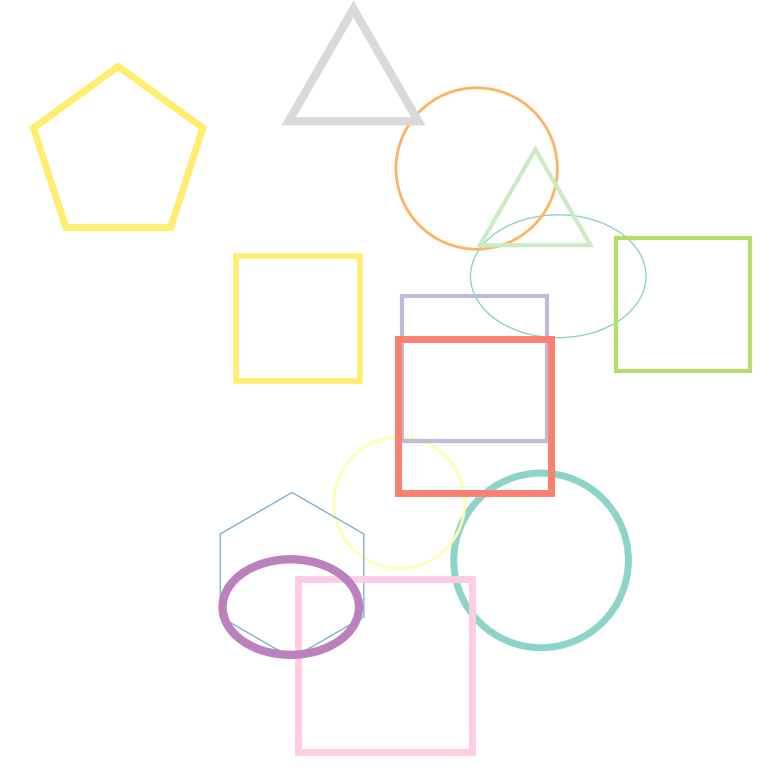[{"shape": "circle", "thickness": 2.5, "radius": 0.57, "center": [0.703, 0.272]}, {"shape": "oval", "thickness": 0.5, "radius": 0.57, "center": [0.725, 0.641]}, {"shape": "circle", "thickness": 1, "radius": 0.43, "center": [0.519, 0.347]}, {"shape": "square", "thickness": 1.5, "radius": 0.47, "center": [0.616, 0.521]}, {"shape": "square", "thickness": 2.5, "radius": 0.5, "center": [0.616, 0.46]}, {"shape": "hexagon", "thickness": 0.5, "radius": 0.54, "center": [0.379, 0.253]}, {"shape": "circle", "thickness": 1, "radius": 0.52, "center": [0.619, 0.781]}, {"shape": "square", "thickness": 1.5, "radius": 0.43, "center": [0.887, 0.605]}, {"shape": "square", "thickness": 2.5, "radius": 0.56, "center": [0.5, 0.136]}, {"shape": "triangle", "thickness": 3, "radius": 0.49, "center": [0.459, 0.891]}, {"shape": "oval", "thickness": 3, "radius": 0.44, "center": [0.378, 0.212]}, {"shape": "triangle", "thickness": 1.5, "radius": 0.42, "center": [0.695, 0.723]}, {"shape": "pentagon", "thickness": 2.5, "radius": 0.58, "center": [0.154, 0.798]}, {"shape": "square", "thickness": 2, "radius": 0.4, "center": [0.387, 0.586]}]